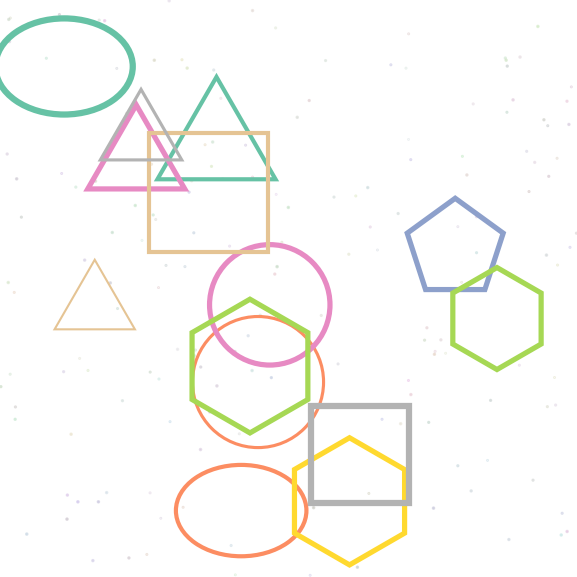[{"shape": "triangle", "thickness": 2, "radius": 0.59, "center": [0.375, 0.748]}, {"shape": "oval", "thickness": 3, "radius": 0.59, "center": [0.111, 0.884]}, {"shape": "circle", "thickness": 1.5, "radius": 0.57, "center": [0.447, 0.338]}, {"shape": "oval", "thickness": 2, "radius": 0.57, "center": [0.418, 0.115]}, {"shape": "pentagon", "thickness": 2.5, "radius": 0.44, "center": [0.788, 0.568]}, {"shape": "circle", "thickness": 2.5, "radius": 0.52, "center": [0.467, 0.471]}, {"shape": "triangle", "thickness": 2.5, "radius": 0.48, "center": [0.236, 0.72]}, {"shape": "hexagon", "thickness": 2.5, "radius": 0.44, "center": [0.861, 0.448]}, {"shape": "hexagon", "thickness": 2.5, "radius": 0.58, "center": [0.433, 0.365]}, {"shape": "hexagon", "thickness": 2.5, "radius": 0.55, "center": [0.605, 0.131]}, {"shape": "triangle", "thickness": 1, "radius": 0.4, "center": [0.164, 0.469]}, {"shape": "square", "thickness": 2, "radius": 0.52, "center": [0.361, 0.666]}, {"shape": "square", "thickness": 3, "radius": 0.42, "center": [0.624, 0.212]}, {"shape": "triangle", "thickness": 1.5, "radius": 0.41, "center": [0.244, 0.763]}]